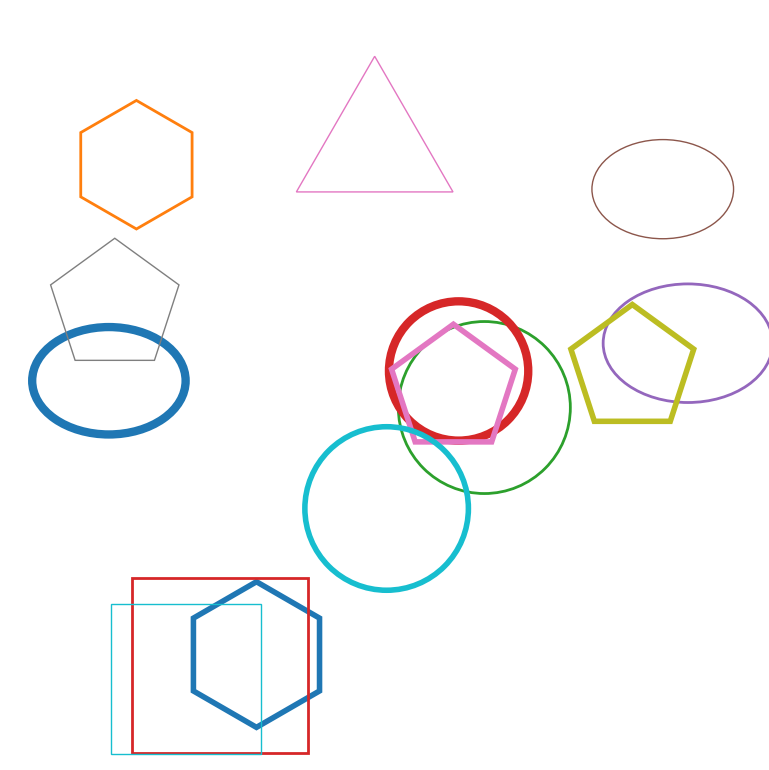[{"shape": "oval", "thickness": 3, "radius": 0.5, "center": [0.141, 0.506]}, {"shape": "hexagon", "thickness": 2, "radius": 0.47, "center": [0.333, 0.15]}, {"shape": "hexagon", "thickness": 1, "radius": 0.42, "center": [0.177, 0.786]}, {"shape": "circle", "thickness": 1, "radius": 0.56, "center": [0.629, 0.471]}, {"shape": "square", "thickness": 1, "radius": 0.57, "center": [0.286, 0.136]}, {"shape": "circle", "thickness": 3, "radius": 0.45, "center": [0.596, 0.518]}, {"shape": "oval", "thickness": 1, "radius": 0.55, "center": [0.893, 0.554]}, {"shape": "oval", "thickness": 0.5, "radius": 0.46, "center": [0.861, 0.754]}, {"shape": "triangle", "thickness": 0.5, "radius": 0.59, "center": [0.487, 0.809]}, {"shape": "pentagon", "thickness": 2, "radius": 0.42, "center": [0.589, 0.494]}, {"shape": "pentagon", "thickness": 0.5, "radius": 0.44, "center": [0.149, 0.603]}, {"shape": "pentagon", "thickness": 2, "radius": 0.42, "center": [0.821, 0.521]}, {"shape": "square", "thickness": 0.5, "radius": 0.49, "center": [0.241, 0.118]}, {"shape": "circle", "thickness": 2, "radius": 0.53, "center": [0.502, 0.34]}]